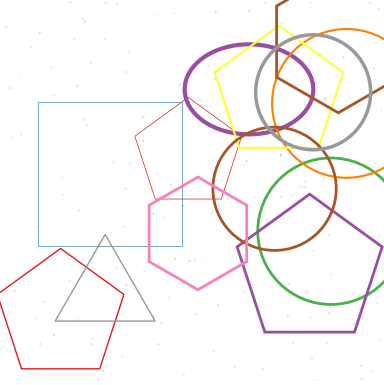[{"shape": "pentagon", "thickness": 1, "radius": 0.86, "center": [0.157, 0.182]}, {"shape": "pentagon", "thickness": 0.5, "radius": 0.73, "center": [0.489, 0.601]}, {"shape": "square", "thickness": 0.5, "radius": 0.94, "center": [0.286, 0.547]}, {"shape": "circle", "thickness": 2, "radius": 0.95, "center": [0.86, 0.399]}, {"shape": "oval", "thickness": 3, "radius": 0.84, "center": [0.647, 0.768]}, {"shape": "pentagon", "thickness": 2, "radius": 0.99, "center": [0.804, 0.298]}, {"shape": "circle", "thickness": 1.5, "radius": 0.97, "center": [0.9, 0.731]}, {"shape": "pentagon", "thickness": 1.5, "radius": 0.88, "center": [0.724, 0.758]}, {"shape": "hexagon", "thickness": 2, "radius": 0.93, "center": [0.879, 0.892]}, {"shape": "circle", "thickness": 2, "radius": 0.8, "center": [0.713, 0.51]}, {"shape": "hexagon", "thickness": 2, "radius": 0.73, "center": [0.514, 0.394]}, {"shape": "circle", "thickness": 2.5, "radius": 0.75, "center": [0.813, 0.76]}, {"shape": "triangle", "thickness": 1, "radius": 0.75, "center": [0.273, 0.241]}]